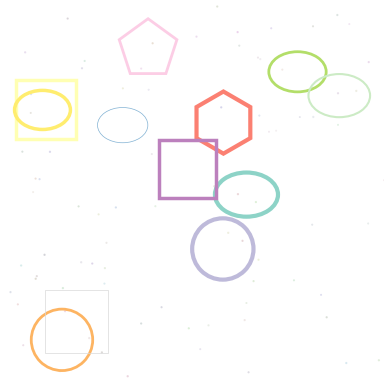[{"shape": "oval", "thickness": 3, "radius": 0.41, "center": [0.64, 0.495]}, {"shape": "square", "thickness": 2.5, "radius": 0.38, "center": [0.119, 0.715]}, {"shape": "circle", "thickness": 3, "radius": 0.4, "center": [0.579, 0.353]}, {"shape": "hexagon", "thickness": 3, "radius": 0.4, "center": [0.58, 0.682]}, {"shape": "oval", "thickness": 0.5, "radius": 0.33, "center": [0.319, 0.675]}, {"shape": "circle", "thickness": 2, "radius": 0.4, "center": [0.161, 0.117]}, {"shape": "oval", "thickness": 2, "radius": 0.37, "center": [0.773, 0.814]}, {"shape": "pentagon", "thickness": 2, "radius": 0.39, "center": [0.385, 0.873]}, {"shape": "square", "thickness": 0.5, "radius": 0.41, "center": [0.198, 0.165]}, {"shape": "square", "thickness": 2.5, "radius": 0.37, "center": [0.487, 0.562]}, {"shape": "oval", "thickness": 1.5, "radius": 0.4, "center": [0.881, 0.752]}, {"shape": "oval", "thickness": 2.5, "radius": 0.36, "center": [0.11, 0.714]}]